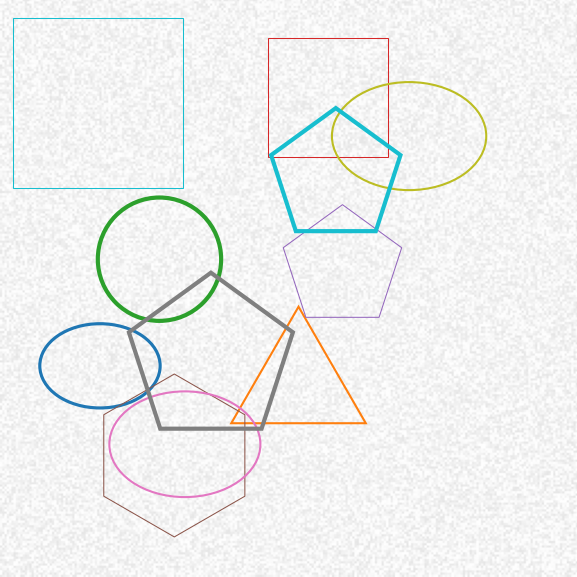[{"shape": "oval", "thickness": 1.5, "radius": 0.52, "center": [0.173, 0.366]}, {"shape": "triangle", "thickness": 1, "radius": 0.67, "center": [0.517, 0.334]}, {"shape": "circle", "thickness": 2, "radius": 0.53, "center": [0.276, 0.55]}, {"shape": "square", "thickness": 0.5, "radius": 0.52, "center": [0.568, 0.83]}, {"shape": "pentagon", "thickness": 0.5, "radius": 0.54, "center": [0.593, 0.537]}, {"shape": "hexagon", "thickness": 0.5, "radius": 0.71, "center": [0.302, 0.21]}, {"shape": "oval", "thickness": 1, "radius": 0.65, "center": [0.32, 0.23]}, {"shape": "pentagon", "thickness": 2, "radius": 0.75, "center": [0.365, 0.378]}, {"shape": "oval", "thickness": 1, "radius": 0.67, "center": [0.708, 0.763]}, {"shape": "pentagon", "thickness": 2, "radius": 0.59, "center": [0.581, 0.694]}, {"shape": "square", "thickness": 0.5, "radius": 0.73, "center": [0.169, 0.821]}]